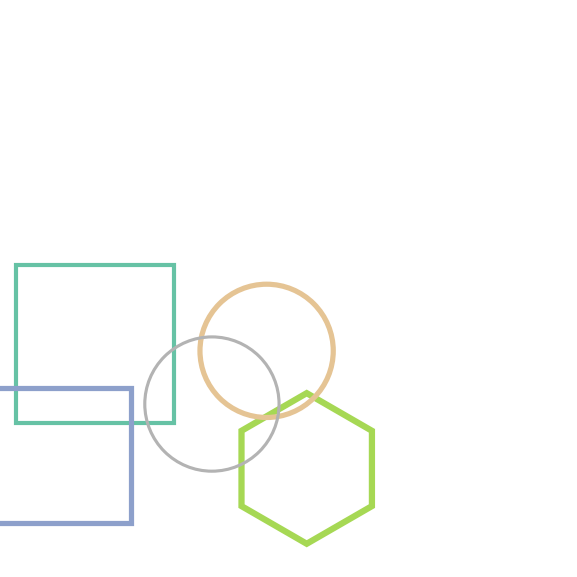[{"shape": "square", "thickness": 2, "radius": 0.68, "center": [0.165, 0.403]}, {"shape": "square", "thickness": 2.5, "radius": 0.58, "center": [0.11, 0.211]}, {"shape": "hexagon", "thickness": 3, "radius": 0.65, "center": [0.531, 0.188]}, {"shape": "circle", "thickness": 2.5, "radius": 0.58, "center": [0.462, 0.392]}, {"shape": "circle", "thickness": 1.5, "radius": 0.58, "center": [0.367, 0.299]}]